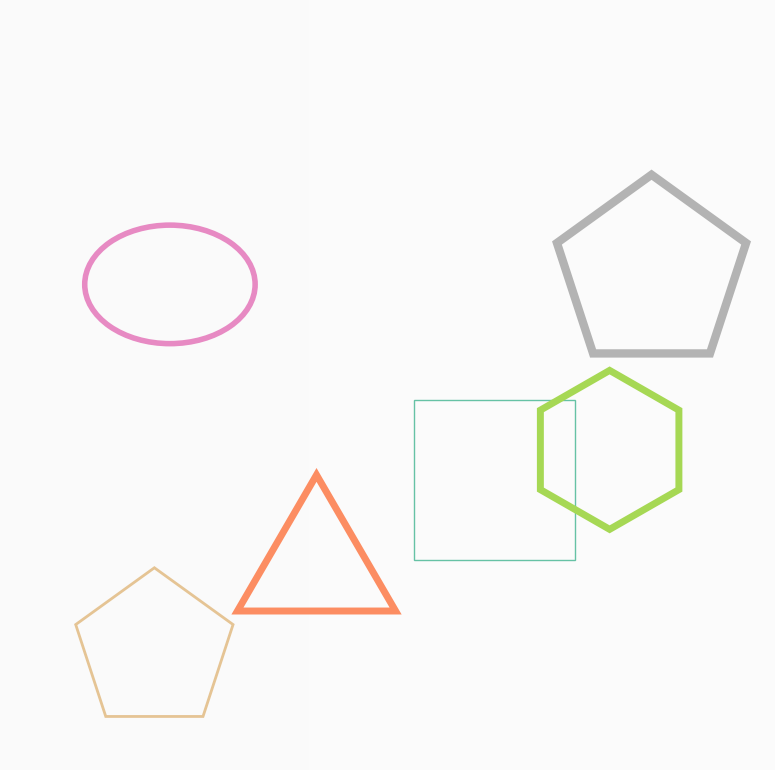[{"shape": "square", "thickness": 0.5, "radius": 0.52, "center": [0.638, 0.377]}, {"shape": "triangle", "thickness": 2.5, "radius": 0.59, "center": [0.408, 0.265]}, {"shape": "oval", "thickness": 2, "radius": 0.55, "center": [0.219, 0.631]}, {"shape": "hexagon", "thickness": 2.5, "radius": 0.52, "center": [0.787, 0.416]}, {"shape": "pentagon", "thickness": 1, "radius": 0.53, "center": [0.199, 0.156]}, {"shape": "pentagon", "thickness": 3, "radius": 0.64, "center": [0.841, 0.645]}]